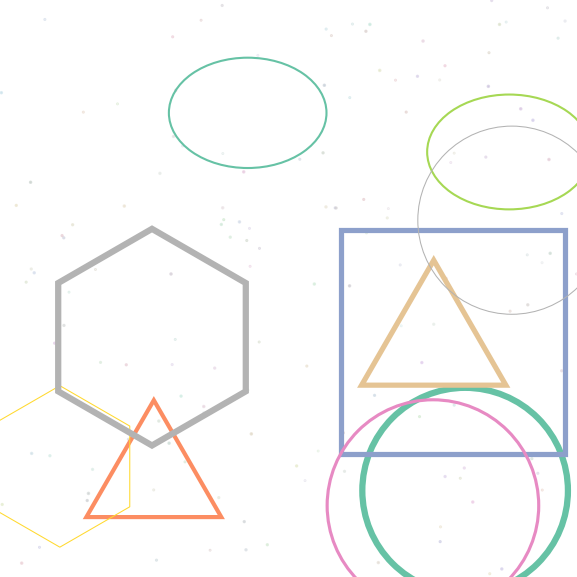[{"shape": "circle", "thickness": 3, "radius": 0.89, "center": [0.805, 0.15]}, {"shape": "oval", "thickness": 1, "radius": 0.68, "center": [0.429, 0.804]}, {"shape": "triangle", "thickness": 2, "radius": 0.67, "center": [0.266, 0.171]}, {"shape": "square", "thickness": 2.5, "radius": 0.97, "center": [0.784, 0.407]}, {"shape": "circle", "thickness": 1.5, "radius": 0.92, "center": [0.75, 0.124]}, {"shape": "oval", "thickness": 1, "radius": 0.71, "center": [0.882, 0.736]}, {"shape": "hexagon", "thickness": 0.5, "radius": 0.7, "center": [0.104, 0.191]}, {"shape": "triangle", "thickness": 2.5, "radius": 0.72, "center": [0.751, 0.404]}, {"shape": "circle", "thickness": 0.5, "radius": 0.81, "center": [0.886, 0.618]}, {"shape": "hexagon", "thickness": 3, "radius": 0.94, "center": [0.263, 0.415]}]